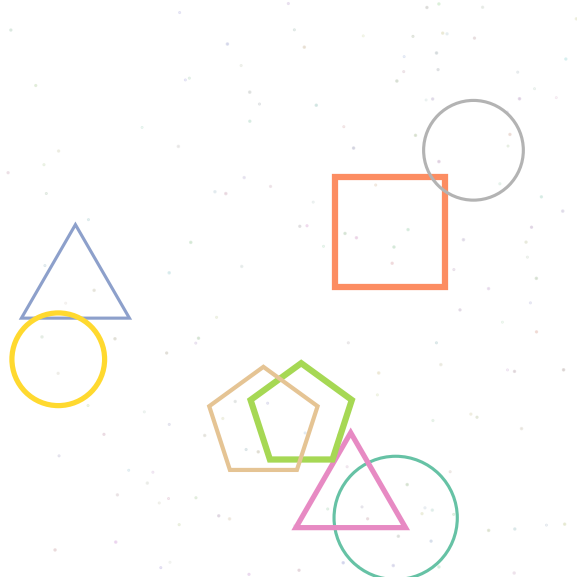[{"shape": "circle", "thickness": 1.5, "radius": 0.53, "center": [0.685, 0.102]}, {"shape": "square", "thickness": 3, "radius": 0.48, "center": [0.675, 0.597]}, {"shape": "triangle", "thickness": 1.5, "radius": 0.54, "center": [0.131, 0.502]}, {"shape": "triangle", "thickness": 2.5, "radius": 0.55, "center": [0.607, 0.14]}, {"shape": "pentagon", "thickness": 3, "radius": 0.46, "center": [0.522, 0.278]}, {"shape": "circle", "thickness": 2.5, "radius": 0.4, "center": [0.101, 0.377]}, {"shape": "pentagon", "thickness": 2, "radius": 0.49, "center": [0.456, 0.265]}, {"shape": "circle", "thickness": 1.5, "radius": 0.43, "center": [0.82, 0.739]}]